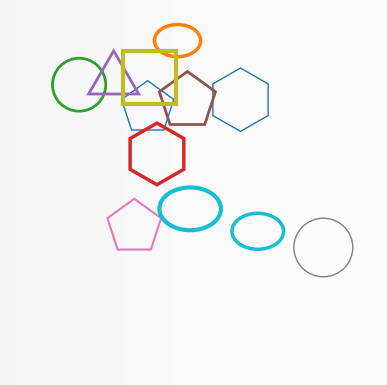[{"shape": "hexagon", "thickness": 1, "radius": 0.41, "center": [0.621, 0.741]}, {"shape": "pentagon", "thickness": 1, "radius": 0.35, "center": [0.381, 0.72]}, {"shape": "oval", "thickness": 2.5, "radius": 0.3, "center": [0.458, 0.894]}, {"shape": "circle", "thickness": 2, "radius": 0.34, "center": [0.204, 0.78]}, {"shape": "hexagon", "thickness": 2.5, "radius": 0.4, "center": [0.405, 0.6]}, {"shape": "triangle", "thickness": 2, "radius": 0.37, "center": [0.293, 0.793]}, {"shape": "pentagon", "thickness": 2, "radius": 0.38, "center": [0.484, 0.738]}, {"shape": "pentagon", "thickness": 1.5, "radius": 0.36, "center": [0.346, 0.411]}, {"shape": "circle", "thickness": 1, "radius": 0.38, "center": [0.834, 0.357]}, {"shape": "square", "thickness": 3, "radius": 0.34, "center": [0.385, 0.799]}, {"shape": "oval", "thickness": 3, "radius": 0.4, "center": [0.491, 0.458]}, {"shape": "oval", "thickness": 2.5, "radius": 0.33, "center": [0.665, 0.399]}]